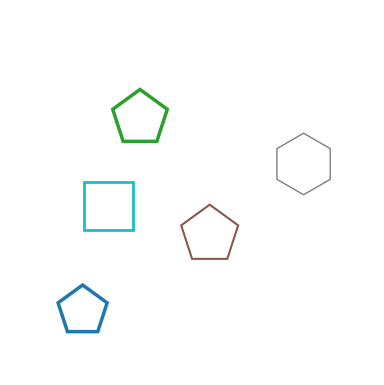[{"shape": "pentagon", "thickness": 2.5, "radius": 0.33, "center": [0.215, 0.193]}, {"shape": "pentagon", "thickness": 2.5, "radius": 0.37, "center": [0.364, 0.693]}, {"shape": "pentagon", "thickness": 1.5, "radius": 0.39, "center": [0.545, 0.391]}, {"shape": "hexagon", "thickness": 1, "radius": 0.4, "center": [0.789, 0.574]}, {"shape": "square", "thickness": 2, "radius": 0.32, "center": [0.281, 0.465]}]